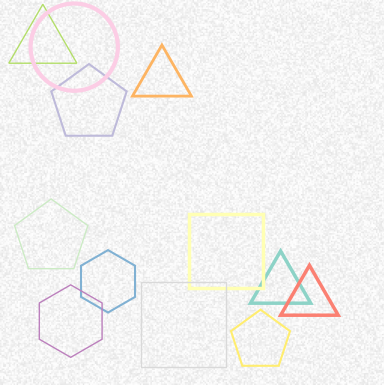[{"shape": "triangle", "thickness": 2.5, "radius": 0.45, "center": [0.729, 0.258]}, {"shape": "square", "thickness": 2.5, "radius": 0.48, "center": [0.587, 0.348]}, {"shape": "pentagon", "thickness": 1.5, "radius": 0.51, "center": [0.231, 0.731]}, {"shape": "triangle", "thickness": 2.5, "radius": 0.43, "center": [0.804, 0.224]}, {"shape": "hexagon", "thickness": 1.5, "radius": 0.41, "center": [0.281, 0.269]}, {"shape": "triangle", "thickness": 2, "radius": 0.44, "center": [0.421, 0.795]}, {"shape": "triangle", "thickness": 1, "radius": 0.51, "center": [0.111, 0.887]}, {"shape": "circle", "thickness": 3, "radius": 0.57, "center": [0.193, 0.878]}, {"shape": "square", "thickness": 1, "radius": 0.55, "center": [0.477, 0.156]}, {"shape": "hexagon", "thickness": 1, "radius": 0.47, "center": [0.184, 0.166]}, {"shape": "pentagon", "thickness": 1, "radius": 0.5, "center": [0.133, 0.383]}, {"shape": "pentagon", "thickness": 1.5, "radius": 0.4, "center": [0.677, 0.115]}]